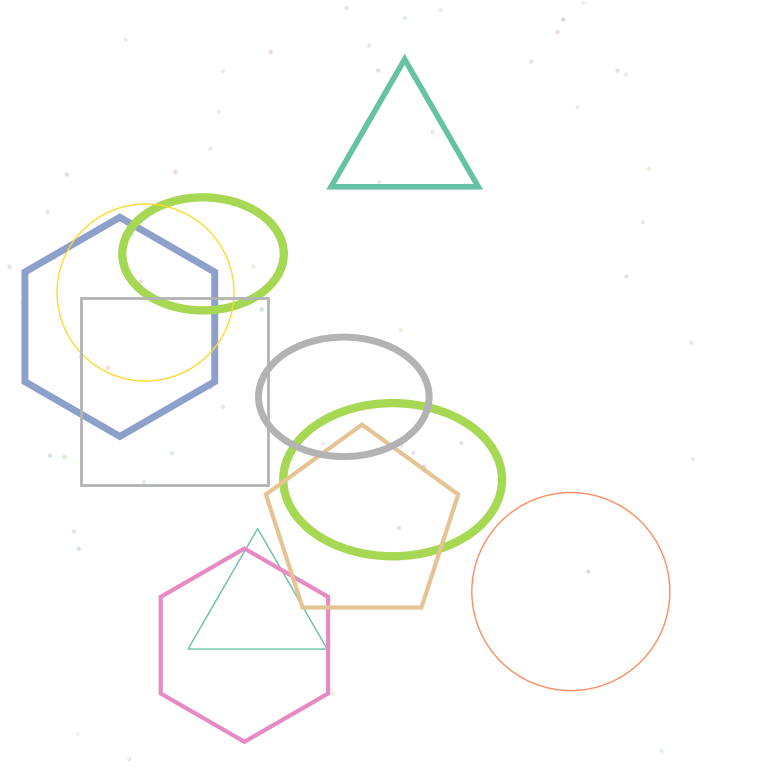[{"shape": "triangle", "thickness": 2, "radius": 0.55, "center": [0.526, 0.813]}, {"shape": "triangle", "thickness": 0.5, "radius": 0.52, "center": [0.335, 0.209]}, {"shape": "circle", "thickness": 0.5, "radius": 0.64, "center": [0.741, 0.232]}, {"shape": "hexagon", "thickness": 2.5, "radius": 0.71, "center": [0.156, 0.575]}, {"shape": "hexagon", "thickness": 1.5, "radius": 0.63, "center": [0.317, 0.162]}, {"shape": "oval", "thickness": 3, "radius": 0.52, "center": [0.264, 0.67]}, {"shape": "oval", "thickness": 3, "radius": 0.71, "center": [0.51, 0.377]}, {"shape": "circle", "thickness": 0.5, "radius": 0.57, "center": [0.189, 0.62]}, {"shape": "pentagon", "thickness": 1.5, "radius": 0.66, "center": [0.47, 0.317]}, {"shape": "oval", "thickness": 2.5, "radius": 0.55, "center": [0.446, 0.485]}, {"shape": "square", "thickness": 1, "radius": 0.61, "center": [0.226, 0.491]}]